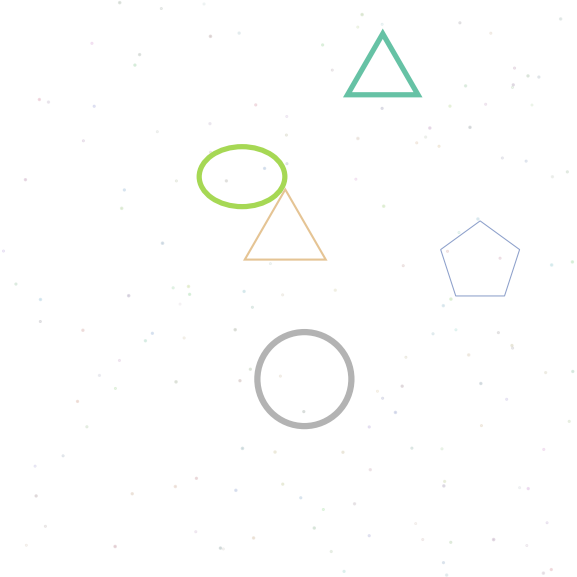[{"shape": "triangle", "thickness": 2.5, "radius": 0.35, "center": [0.663, 0.87]}, {"shape": "pentagon", "thickness": 0.5, "radius": 0.36, "center": [0.831, 0.545]}, {"shape": "oval", "thickness": 2.5, "radius": 0.37, "center": [0.419, 0.693]}, {"shape": "triangle", "thickness": 1, "radius": 0.4, "center": [0.494, 0.59]}, {"shape": "circle", "thickness": 3, "radius": 0.41, "center": [0.527, 0.343]}]